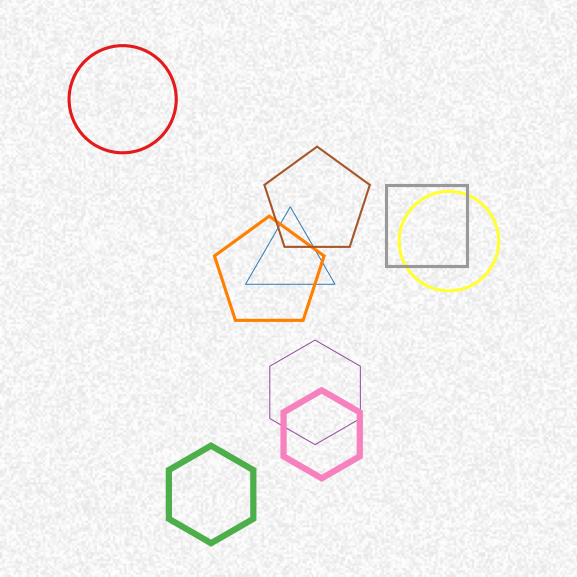[{"shape": "circle", "thickness": 1.5, "radius": 0.46, "center": [0.212, 0.827]}, {"shape": "triangle", "thickness": 0.5, "radius": 0.45, "center": [0.503, 0.552]}, {"shape": "hexagon", "thickness": 3, "radius": 0.42, "center": [0.366, 0.143]}, {"shape": "hexagon", "thickness": 0.5, "radius": 0.45, "center": [0.546, 0.32]}, {"shape": "pentagon", "thickness": 1.5, "radius": 0.5, "center": [0.466, 0.525]}, {"shape": "circle", "thickness": 1.5, "radius": 0.43, "center": [0.777, 0.582]}, {"shape": "pentagon", "thickness": 1, "radius": 0.48, "center": [0.549, 0.649]}, {"shape": "hexagon", "thickness": 3, "radius": 0.38, "center": [0.557, 0.247]}, {"shape": "square", "thickness": 1.5, "radius": 0.35, "center": [0.738, 0.609]}]